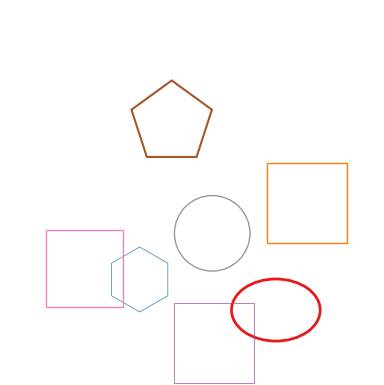[{"shape": "oval", "thickness": 2, "radius": 0.58, "center": [0.716, 0.195]}, {"shape": "hexagon", "thickness": 0.5, "radius": 0.42, "center": [0.363, 0.274]}, {"shape": "square", "thickness": 0.5, "radius": 0.52, "center": [0.556, 0.109]}, {"shape": "square", "thickness": 1, "radius": 0.52, "center": [0.797, 0.472]}, {"shape": "pentagon", "thickness": 1.5, "radius": 0.55, "center": [0.446, 0.681]}, {"shape": "square", "thickness": 1, "radius": 0.5, "center": [0.219, 0.302]}, {"shape": "circle", "thickness": 1, "radius": 0.49, "center": [0.551, 0.394]}]